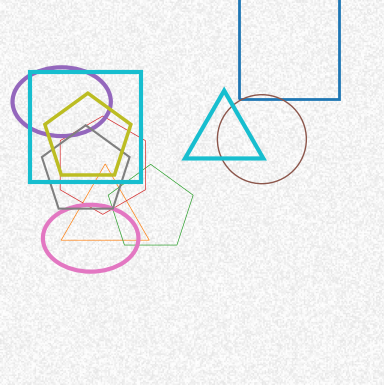[{"shape": "square", "thickness": 2, "radius": 0.65, "center": [0.75, 0.873]}, {"shape": "triangle", "thickness": 0.5, "radius": 0.66, "center": [0.273, 0.442]}, {"shape": "pentagon", "thickness": 0.5, "radius": 0.58, "center": [0.391, 0.457]}, {"shape": "hexagon", "thickness": 0.5, "radius": 0.64, "center": [0.267, 0.571]}, {"shape": "oval", "thickness": 3, "radius": 0.64, "center": [0.16, 0.736]}, {"shape": "circle", "thickness": 1, "radius": 0.58, "center": [0.68, 0.638]}, {"shape": "oval", "thickness": 3, "radius": 0.62, "center": [0.235, 0.381]}, {"shape": "pentagon", "thickness": 1.5, "radius": 0.6, "center": [0.223, 0.555]}, {"shape": "pentagon", "thickness": 2.5, "radius": 0.59, "center": [0.228, 0.641]}, {"shape": "triangle", "thickness": 3, "radius": 0.59, "center": [0.582, 0.647]}, {"shape": "square", "thickness": 3, "radius": 0.72, "center": [0.223, 0.67]}]